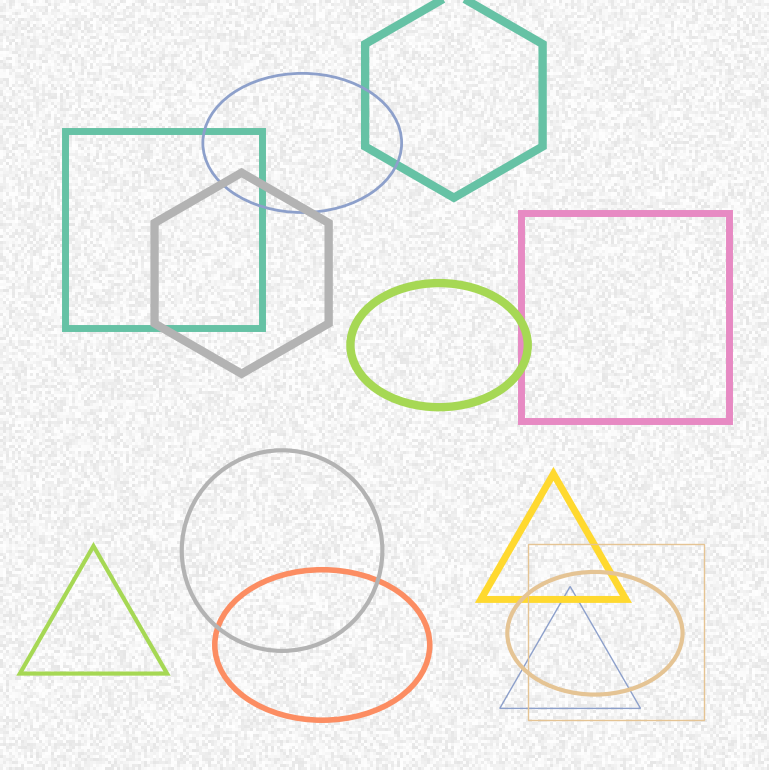[{"shape": "hexagon", "thickness": 3, "radius": 0.67, "center": [0.589, 0.876]}, {"shape": "square", "thickness": 2.5, "radius": 0.64, "center": [0.212, 0.703]}, {"shape": "oval", "thickness": 2, "radius": 0.7, "center": [0.419, 0.162]}, {"shape": "oval", "thickness": 1, "radius": 0.65, "center": [0.393, 0.814]}, {"shape": "triangle", "thickness": 0.5, "radius": 0.53, "center": [0.74, 0.133]}, {"shape": "square", "thickness": 2.5, "radius": 0.67, "center": [0.812, 0.588]}, {"shape": "triangle", "thickness": 1.5, "radius": 0.55, "center": [0.121, 0.18]}, {"shape": "oval", "thickness": 3, "radius": 0.58, "center": [0.57, 0.552]}, {"shape": "triangle", "thickness": 2.5, "radius": 0.54, "center": [0.719, 0.276]}, {"shape": "oval", "thickness": 1.5, "radius": 0.57, "center": [0.773, 0.178]}, {"shape": "square", "thickness": 0.5, "radius": 0.57, "center": [0.8, 0.179]}, {"shape": "circle", "thickness": 1.5, "radius": 0.65, "center": [0.366, 0.285]}, {"shape": "hexagon", "thickness": 3, "radius": 0.65, "center": [0.314, 0.645]}]